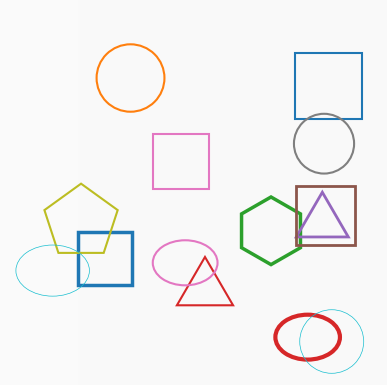[{"shape": "square", "thickness": 1.5, "radius": 0.43, "center": [0.848, 0.778]}, {"shape": "square", "thickness": 2.5, "radius": 0.34, "center": [0.271, 0.329]}, {"shape": "circle", "thickness": 1.5, "radius": 0.44, "center": [0.337, 0.797]}, {"shape": "hexagon", "thickness": 2.5, "radius": 0.44, "center": [0.699, 0.401]}, {"shape": "triangle", "thickness": 1.5, "radius": 0.42, "center": [0.529, 0.249]}, {"shape": "oval", "thickness": 3, "radius": 0.42, "center": [0.794, 0.124]}, {"shape": "triangle", "thickness": 2, "radius": 0.39, "center": [0.832, 0.423]}, {"shape": "square", "thickness": 2, "radius": 0.38, "center": [0.84, 0.441]}, {"shape": "oval", "thickness": 1.5, "radius": 0.42, "center": [0.478, 0.317]}, {"shape": "square", "thickness": 1.5, "radius": 0.36, "center": [0.468, 0.58]}, {"shape": "circle", "thickness": 1.5, "radius": 0.39, "center": [0.836, 0.627]}, {"shape": "pentagon", "thickness": 1.5, "radius": 0.5, "center": [0.209, 0.424]}, {"shape": "circle", "thickness": 0.5, "radius": 0.41, "center": [0.856, 0.113]}, {"shape": "oval", "thickness": 0.5, "radius": 0.47, "center": [0.136, 0.297]}]